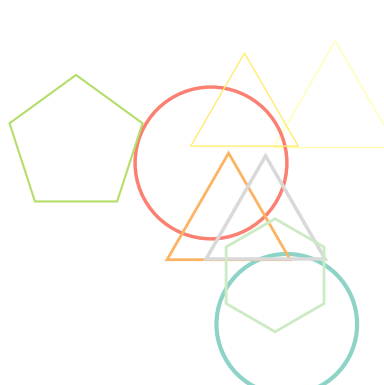[{"shape": "circle", "thickness": 3, "radius": 0.91, "center": [0.745, 0.158]}, {"shape": "triangle", "thickness": 1, "radius": 0.92, "center": [0.871, 0.709]}, {"shape": "circle", "thickness": 2.5, "radius": 0.99, "center": [0.548, 0.577]}, {"shape": "triangle", "thickness": 2, "radius": 0.92, "center": [0.594, 0.418]}, {"shape": "pentagon", "thickness": 1.5, "radius": 0.91, "center": [0.197, 0.624]}, {"shape": "triangle", "thickness": 2.5, "radius": 0.89, "center": [0.69, 0.417]}, {"shape": "hexagon", "thickness": 2, "radius": 0.73, "center": [0.715, 0.285]}, {"shape": "triangle", "thickness": 1, "radius": 0.81, "center": [0.635, 0.701]}]